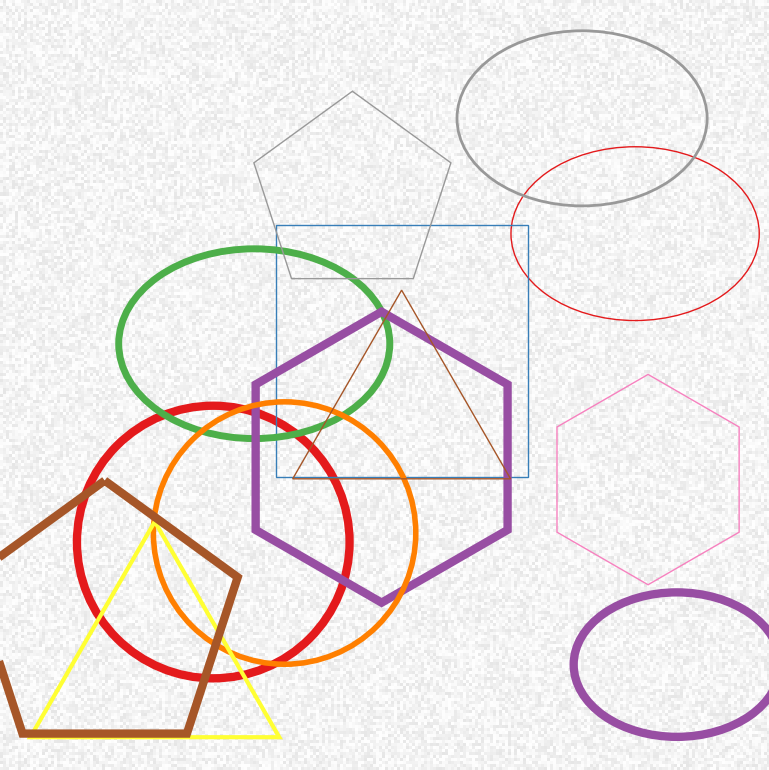[{"shape": "oval", "thickness": 0.5, "radius": 0.81, "center": [0.825, 0.697]}, {"shape": "circle", "thickness": 3, "radius": 0.89, "center": [0.277, 0.296]}, {"shape": "square", "thickness": 0.5, "radius": 0.82, "center": [0.522, 0.544]}, {"shape": "oval", "thickness": 2.5, "radius": 0.88, "center": [0.33, 0.554]}, {"shape": "oval", "thickness": 3, "radius": 0.67, "center": [0.879, 0.137]}, {"shape": "hexagon", "thickness": 3, "radius": 0.94, "center": [0.496, 0.406]}, {"shape": "circle", "thickness": 2, "radius": 0.85, "center": [0.37, 0.308]}, {"shape": "triangle", "thickness": 1.5, "radius": 0.93, "center": [0.201, 0.136]}, {"shape": "triangle", "thickness": 0.5, "radius": 0.82, "center": [0.522, 0.46]}, {"shape": "pentagon", "thickness": 3, "radius": 0.91, "center": [0.136, 0.194]}, {"shape": "hexagon", "thickness": 0.5, "radius": 0.68, "center": [0.842, 0.377]}, {"shape": "oval", "thickness": 1, "radius": 0.81, "center": [0.756, 0.846]}, {"shape": "pentagon", "thickness": 0.5, "radius": 0.67, "center": [0.458, 0.747]}]